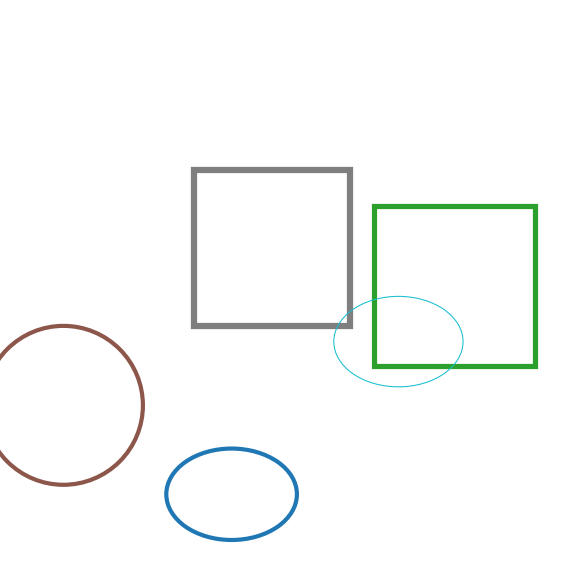[{"shape": "oval", "thickness": 2, "radius": 0.57, "center": [0.401, 0.143]}, {"shape": "square", "thickness": 2.5, "radius": 0.69, "center": [0.787, 0.504]}, {"shape": "circle", "thickness": 2, "radius": 0.69, "center": [0.11, 0.297]}, {"shape": "square", "thickness": 3, "radius": 0.68, "center": [0.471, 0.57]}, {"shape": "oval", "thickness": 0.5, "radius": 0.56, "center": [0.69, 0.408]}]